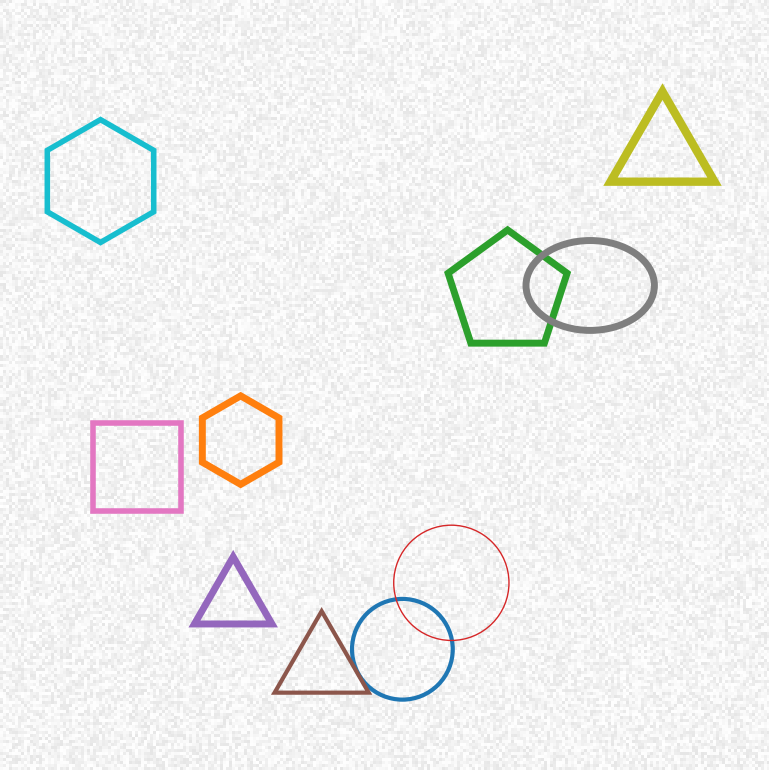[{"shape": "circle", "thickness": 1.5, "radius": 0.33, "center": [0.523, 0.157]}, {"shape": "hexagon", "thickness": 2.5, "radius": 0.29, "center": [0.313, 0.428]}, {"shape": "pentagon", "thickness": 2.5, "radius": 0.41, "center": [0.659, 0.62]}, {"shape": "circle", "thickness": 0.5, "radius": 0.37, "center": [0.586, 0.243]}, {"shape": "triangle", "thickness": 2.5, "radius": 0.29, "center": [0.303, 0.219]}, {"shape": "triangle", "thickness": 1.5, "radius": 0.35, "center": [0.418, 0.136]}, {"shape": "square", "thickness": 2, "radius": 0.29, "center": [0.178, 0.393]}, {"shape": "oval", "thickness": 2.5, "radius": 0.42, "center": [0.766, 0.629]}, {"shape": "triangle", "thickness": 3, "radius": 0.39, "center": [0.86, 0.803]}, {"shape": "hexagon", "thickness": 2, "radius": 0.4, "center": [0.131, 0.765]}]